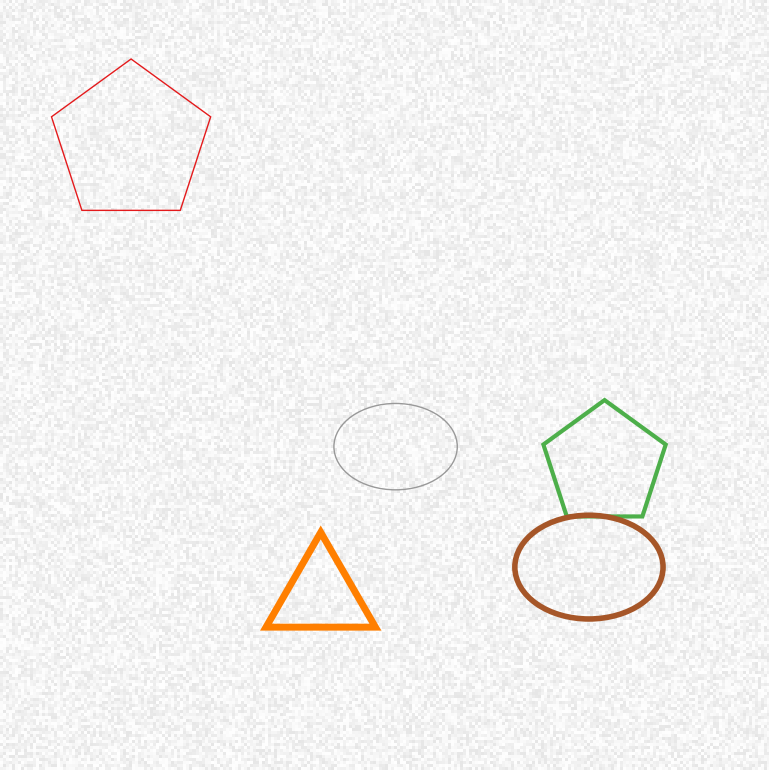[{"shape": "pentagon", "thickness": 0.5, "radius": 0.54, "center": [0.17, 0.815]}, {"shape": "pentagon", "thickness": 1.5, "radius": 0.42, "center": [0.785, 0.397]}, {"shape": "triangle", "thickness": 2.5, "radius": 0.41, "center": [0.417, 0.227]}, {"shape": "oval", "thickness": 2, "radius": 0.48, "center": [0.765, 0.263]}, {"shape": "oval", "thickness": 0.5, "radius": 0.4, "center": [0.514, 0.42]}]